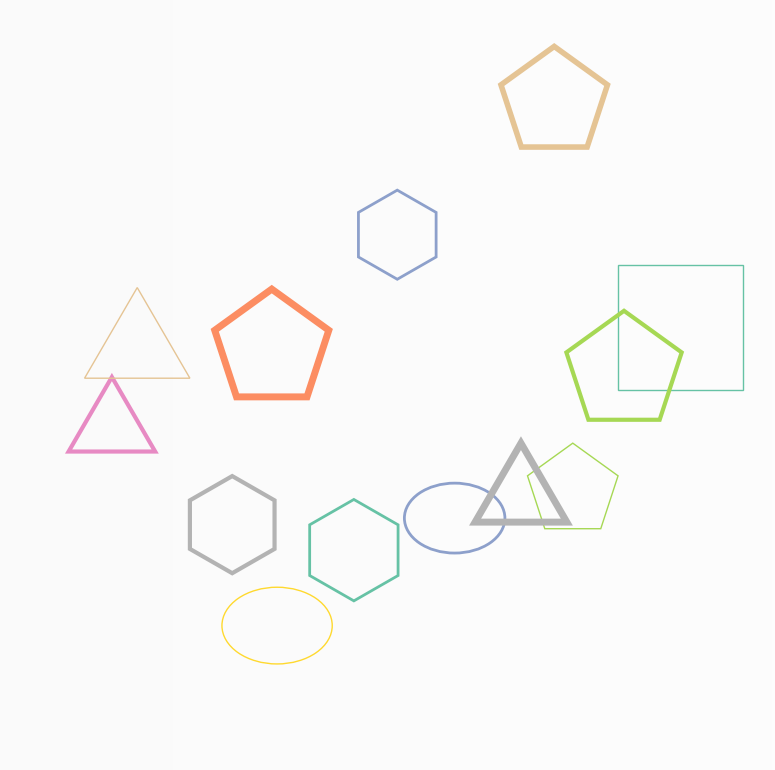[{"shape": "square", "thickness": 0.5, "radius": 0.4, "center": [0.878, 0.575]}, {"shape": "hexagon", "thickness": 1, "radius": 0.33, "center": [0.457, 0.285]}, {"shape": "pentagon", "thickness": 2.5, "radius": 0.39, "center": [0.351, 0.547]}, {"shape": "hexagon", "thickness": 1, "radius": 0.29, "center": [0.513, 0.695]}, {"shape": "oval", "thickness": 1, "radius": 0.32, "center": [0.587, 0.327]}, {"shape": "triangle", "thickness": 1.5, "radius": 0.32, "center": [0.144, 0.446]}, {"shape": "pentagon", "thickness": 0.5, "radius": 0.31, "center": [0.739, 0.363]}, {"shape": "pentagon", "thickness": 1.5, "radius": 0.39, "center": [0.805, 0.518]}, {"shape": "oval", "thickness": 0.5, "radius": 0.36, "center": [0.358, 0.188]}, {"shape": "triangle", "thickness": 0.5, "radius": 0.39, "center": [0.177, 0.548]}, {"shape": "pentagon", "thickness": 2, "radius": 0.36, "center": [0.715, 0.867]}, {"shape": "hexagon", "thickness": 1.5, "radius": 0.32, "center": [0.3, 0.319]}, {"shape": "triangle", "thickness": 2.5, "radius": 0.34, "center": [0.672, 0.356]}]